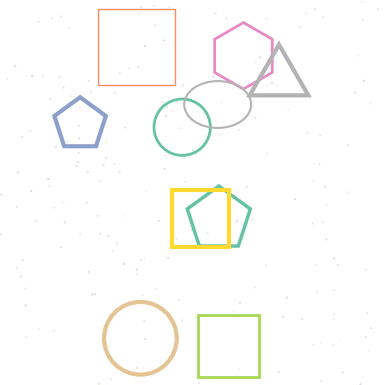[{"shape": "circle", "thickness": 2, "radius": 0.37, "center": [0.473, 0.67]}, {"shape": "pentagon", "thickness": 2.5, "radius": 0.43, "center": [0.568, 0.431]}, {"shape": "square", "thickness": 1, "radius": 0.5, "center": [0.354, 0.877]}, {"shape": "pentagon", "thickness": 3, "radius": 0.35, "center": [0.208, 0.677]}, {"shape": "hexagon", "thickness": 2, "radius": 0.43, "center": [0.632, 0.855]}, {"shape": "square", "thickness": 2, "radius": 0.4, "center": [0.593, 0.102]}, {"shape": "square", "thickness": 3, "radius": 0.37, "center": [0.521, 0.432]}, {"shape": "circle", "thickness": 3, "radius": 0.47, "center": [0.365, 0.121]}, {"shape": "triangle", "thickness": 3, "radius": 0.44, "center": [0.725, 0.796]}, {"shape": "oval", "thickness": 1.5, "radius": 0.43, "center": [0.565, 0.729]}]